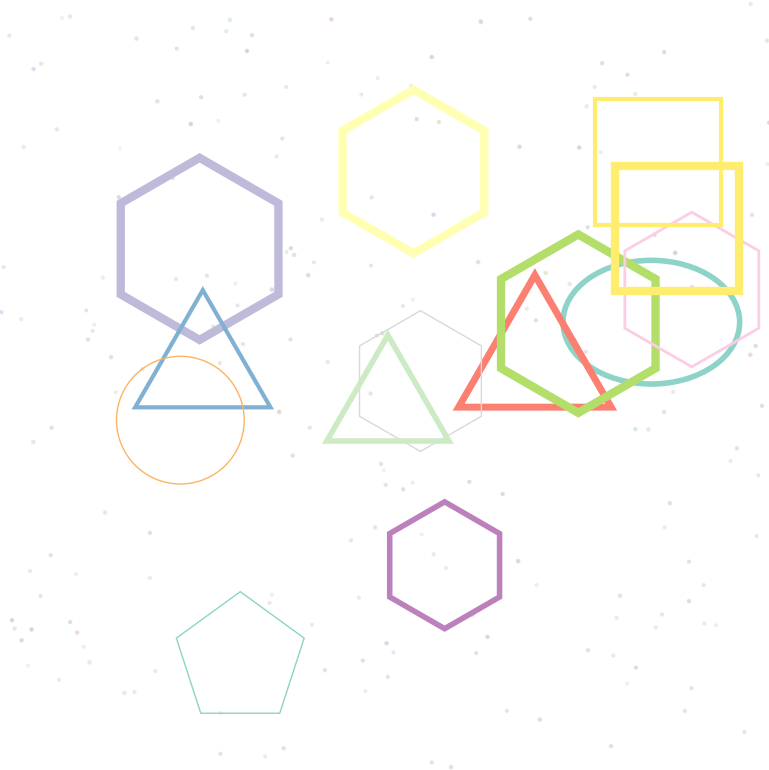[{"shape": "oval", "thickness": 2, "radius": 0.57, "center": [0.846, 0.582]}, {"shape": "pentagon", "thickness": 0.5, "radius": 0.44, "center": [0.312, 0.144]}, {"shape": "hexagon", "thickness": 3, "radius": 0.53, "center": [0.537, 0.777]}, {"shape": "hexagon", "thickness": 3, "radius": 0.59, "center": [0.259, 0.677]}, {"shape": "triangle", "thickness": 2.5, "radius": 0.57, "center": [0.695, 0.528]}, {"shape": "triangle", "thickness": 1.5, "radius": 0.51, "center": [0.263, 0.522]}, {"shape": "circle", "thickness": 0.5, "radius": 0.41, "center": [0.234, 0.454]}, {"shape": "hexagon", "thickness": 3, "radius": 0.58, "center": [0.751, 0.58]}, {"shape": "hexagon", "thickness": 1, "radius": 0.5, "center": [0.898, 0.624]}, {"shape": "hexagon", "thickness": 0.5, "radius": 0.46, "center": [0.546, 0.505]}, {"shape": "hexagon", "thickness": 2, "radius": 0.41, "center": [0.577, 0.266]}, {"shape": "triangle", "thickness": 2, "radius": 0.46, "center": [0.504, 0.473]}, {"shape": "square", "thickness": 1.5, "radius": 0.41, "center": [0.854, 0.79]}, {"shape": "square", "thickness": 3, "radius": 0.4, "center": [0.879, 0.704]}]